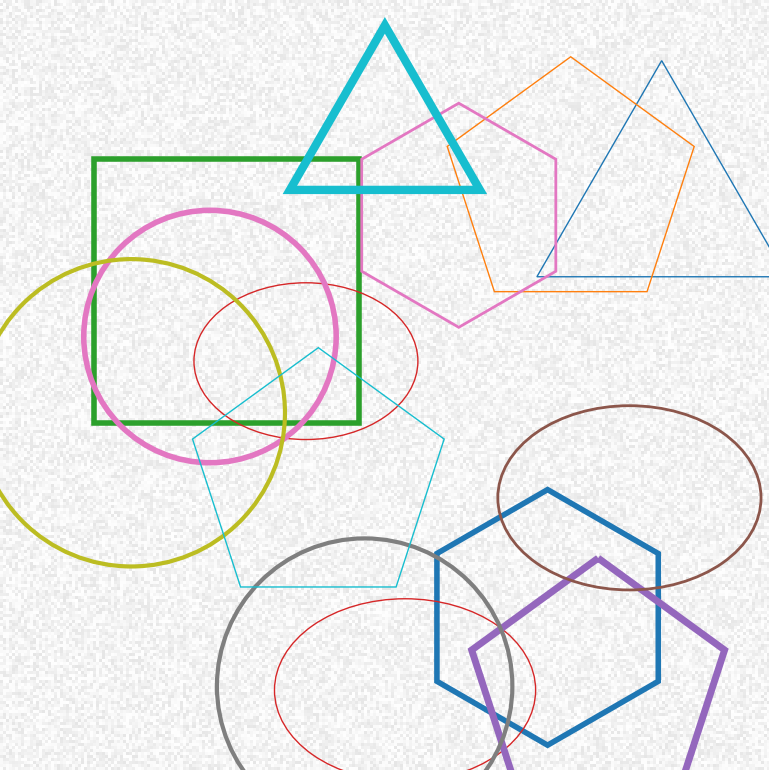[{"shape": "hexagon", "thickness": 2, "radius": 0.83, "center": [0.711, 0.198]}, {"shape": "triangle", "thickness": 0.5, "radius": 0.94, "center": [0.859, 0.734]}, {"shape": "pentagon", "thickness": 0.5, "radius": 0.84, "center": [0.741, 0.758]}, {"shape": "square", "thickness": 2, "radius": 0.86, "center": [0.294, 0.622]}, {"shape": "oval", "thickness": 0.5, "radius": 0.73, "center": [0.397, 0.531]}, {"shape": "oval", "thickness": 0.5, "radius": 0.85, "center": [0.526, 0.104]}, {"shape": "pentagon", "thickness": 2.5, "radius": 0.86, "center": [0.777, 0.102]}, {"shape": "oval", "thickness": 1, "radius": 0.85, "center": [0.817, 0.353]}, {"shape": "hexagon", "thickness": 1, "radius": 0.73, "center": [0.596, 0.72]}, {"shape": "circle", "thickness": 2, "radius": 0.82, "center": [0.273, 0.563]}, {"shape": "circle", "thickness": 1.5, "radius": 0.96, "center": [0.474, 0.109]}, {"shape": "circle", "thickness": 1.5, "radius": 1.0, "center": [0.171, 0.464]}, {"shape": "pentagon", "thickness": 0.5, "radius": 0.86, "center": [0.413, 0.377]}, {"shape": "triangle", "thickness": 3, "radius": 0.71, "center": [0.5, 0.825]}]